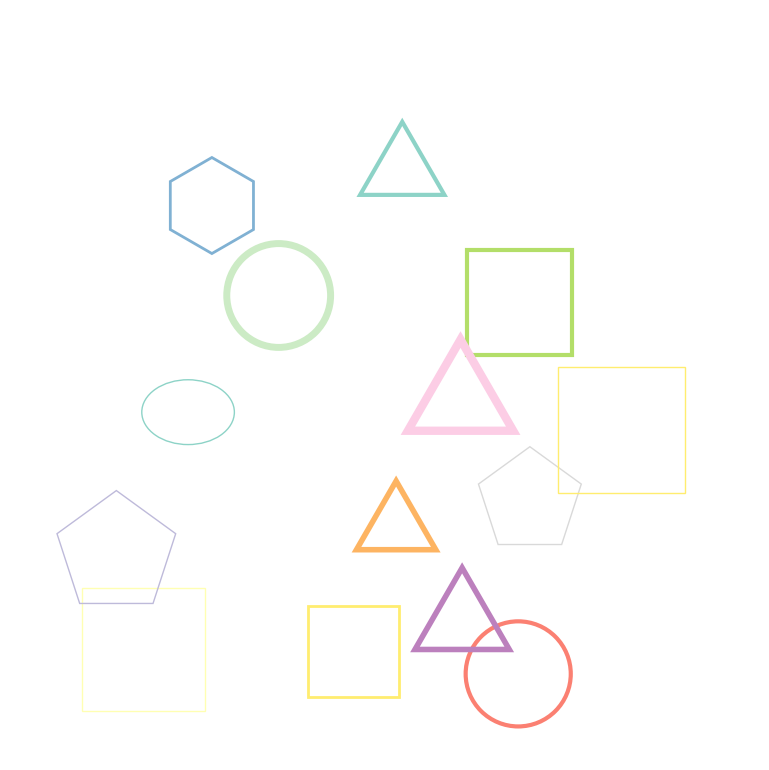[{"shape": "oval", "thickness": 0.5, "radius": 0.3, "center": [0.244, 0.465]}, {"shape": "triangle", "thickness": 1.5, "radius": 0.32, "center": [0.522, 0.779]}, {"shape": "square", "thickness": 0.5, "radius": 0.4, "center": [0.187, 0.156]}, {"shape": "pentagon", "thickness": 0.5, "radius": 0.41, "center": [0.151, 0.282]}, {"shape": "circle", "thickness": 1.5, "radius": 0.34, "center": [0.673, 0.125]}, {"shape": "hexagon", "thickness": 1, "radius": 0.31, "center": [0.275, 0.733]}, {"shape": "triangle", "thickness": 2, "radius": 0.3, "center": [0.514, 0.316]}, {"shape": "square", "thickness": 1.5, "radius": 0.34, "center": [0.674, 0.607]}, {"shape": "triangle", "thickness": 3, "radius": 0.39, "center": [0.598, 0.48]}, {"shape": "pentagon", "thickness": 0.5, "radius": 0.35, "center": [0.688, 0.35]}, {"shape": "triangle", "thickness": 2, "radius": 0.35, "center": [0.6, 0.192]}, {"shape": "circle", "thickness": 2.5, "radius": 0.34, "center": [0.362, 0.616]}, {"shape": "square", "thickness": 1, "radius": 0.3, "center": [0.459, 0.154]}, {"shape": "square", "thickness": 0.5, "radius": 0.41, "center": [0.807, 0.441]}]